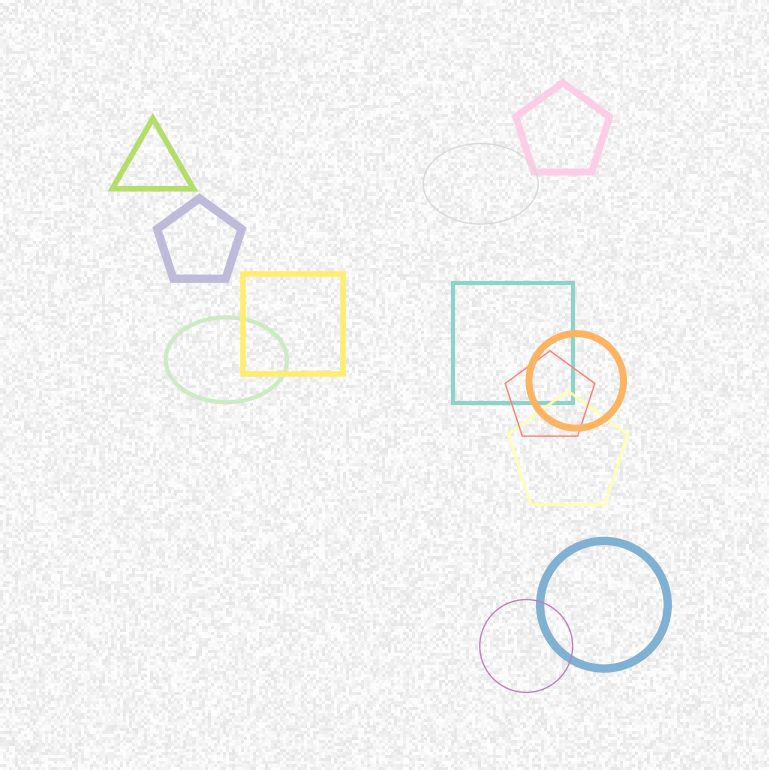[{"shape": "square", "thickness": 1.5, "radius": 0.39, "center": [0.666, 0.554]}, {"shape": "pentagon", "thickness": 1, "radius": 0.41, "center": [0.738, 0.411]}, {"shape": "pentagon", "thickness": 3, "radius": 0.29, "center": [0.259, 0.685]}, {"shape": "pentagon", "thickness": 0.5, "radius": 0.31, "center": [0.714, 0.483]}, {"shape": "circle", "thickness": 3, "radius": 0.41, "center": [0.784, 0.215]}, {"shape": "circle", "thickness": 2.5, "radius": 0.31, "center": [0.748, 0.505]}, {"shape": "triangle", "thickness": 2, "radius": 0.3, "center": [0.199, 0.785]}, {"shape": "pentagon", "thickness": 2.5, "radius": 0.32, "center": [0.731, 0.829]}, {"shape": "oval", "thickness": 0.5, "radius": 0.37, "center": [0.624, 0.761]}, {"shape": "circle", "thickness": 0.5, "radius": 0.3, "center": [0.683, 0.161]}, {"shape": "oval", "thickness": 1.5, "radius": 0.39, "center": [0.294, 0.533]}, {"shape": "square", "thickness": 2, "radius": 0.32, "center": [0.38, 0.579]}]